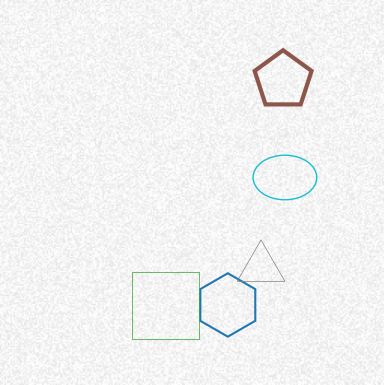[{"shape": "hexagon", "thickness": 1.5, "radius": 0.41, "center": [0.592, 0.208]}, {"shape": "square", "thickness": 0.5, "radius": 0.43, "center": [0.429, 0.206]}, {"shape": "pentagon", "thickness": 3, "radius": 0.39, "center": [0.735, 0.792]}, {"shape": "triangle", "thickness": 0.5, "radius": 0.36, "center": [0.678, 0.305]}, {"shape": "oval", "thickness": 1, "radius": 0.41, "center": [0.74, 0.539]}]